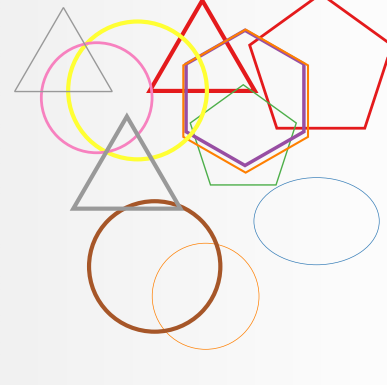[{"shape": "pentagon", "thickness": 2, "radius": 0.96, "center": [0.828, 0.823]}, {"shape": "triangle", "thickness": 3, "radius": 0.78, "center": [0.522, 0.842]}, {"shape": "oval", "thickness": 0.5, "radius": 0.81, "center": [0.817, 0.425]}, {"shape": "pentagon", "thickness": 1, "radius": 0.72, "center": [0.628, 0.636]}, {"shape": "hexagon", "thickness": 2.5, "radius": 0.88, "center": [0.632, 0.746]}, {"shape": "hexagon", "thickness": 1.5, "radius": 0.93, "center": [0.634, 0.737]}, {"shape": "circle", "thickness": 0.5, "radius": 0.69, "center": [0.531, 0.23]}, {"shape": "circle", "thickness": 3, "radius": 0.9, "center": [0.355, 0.765]}, {"shape": "circle", "thickness": 3, "radius": 0.85, "center": [0.399, 0.308]}, {"shape": "circle", "thickness": 2, "radius": 0.71, "center": [0.25, 0.746]}, {"shape": "triangle", "thickness": 3, "radius": 0.8, "center": [0.327, 0.538]}, {"shape": "triangle", "thickness": 1, "radius": 0.73, "center": [0.164, 0.835]}]